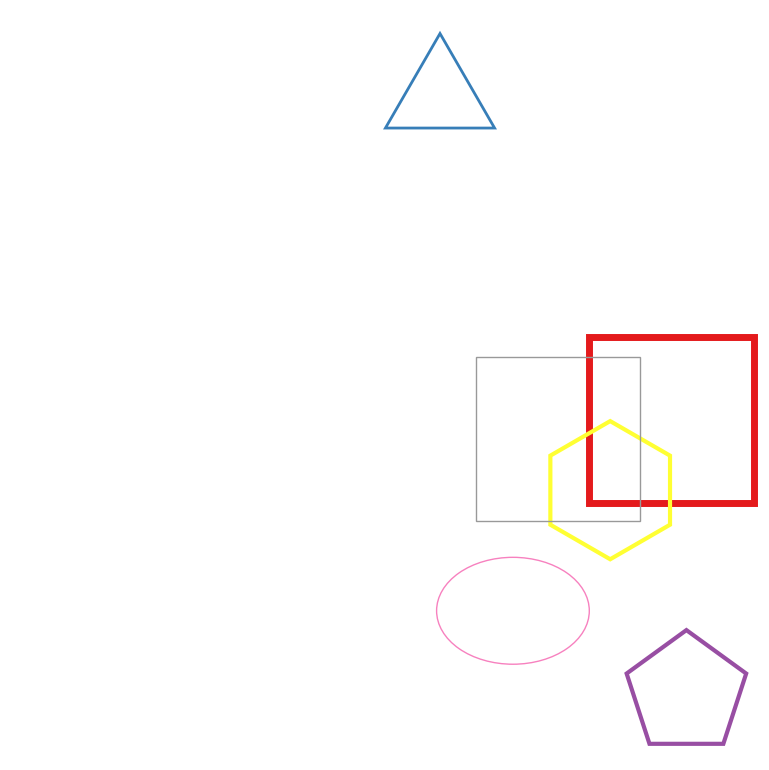[{"shape": "square", "thickness": 2.5, "radius": 0.54, "center": [0.872, 0.454]}, {"shape": "triangle", "thickness": 1, "radius": 0.41, "center": [0.571, 0.875]}, {"shape": "pentagon", "thickness": 1.5, "radius": 0.41, "center": [0.891, 0.1]}, {"shape": "hexagon", "thickness": 1.5, "radius": 0.45, "center": [0.792, 0.363]}, {"shape": "oval", "thickness": 0.5, "radius": 0.5, "center": [0.666, 0.207]}, {"shape": "square", "thickness": 0.5, "radius": 0.54, "center": [0.725, 0.43]}]